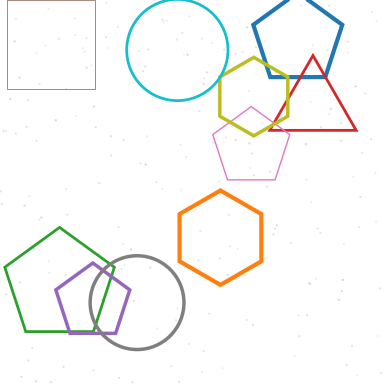[{"shape": "pentagon", "thickness": 3, "radius": 0.61, "center": [0.773, 0.898]}, {"shape": "hexagon", "thickness": 3, "radius": 0.61, "center": [0.573, 0.383]}, {"shape": "pentagon", "thickness": 2, "radius": 0.75, "center": [0.155, 0.26]}, {"shape": "triangle", "thickness": 2, "radius": 0.65, "center": [0.813, 0.726]}, {"shape": "pentagon", "thickness": 2.5, "radius": 0.5, "center": [0.241, 0.216]}, {"shape": "square", "thickness": 0.5, "radius": 0.58, "center": [0.132, 0.885]}, {"shape": "pentagon", "thickness": 1, "radius": 0.53, "center": [0.653, 0.618]}, {"shape": "circle", "thickness": 2.5, "radius": 0.61, "center": [0.356, 0.214]}, {"shape": "hexagon", "thickness": 2.5, "radius": 0.51, "center": [0.659, 0.749]}, {"shape": "circle", "thickness": 2, "radius": 0.66, "center": [0.461, 0.87]}]